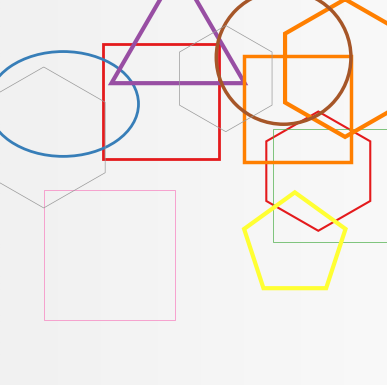[{"shape": "hexagon", "thickness": 1.5, "radius": 0.77, "center": [0.821, 0.555]}, {"shape": "square", "thickness": 2, "radius": 0.75, "center": [0.415, 0.737]}, {"shape": "oval", "thickness": 2, "radius": 0.97, "center": [0.163, 0.73]}, {"shape": "square", "thickness": 0.5, "radius": 0.74, "center": [0.853, 0.518]}, {"shape": "triangle", "thickness": 3, "radius": 0.99, "center": [0.46, 0.883]}, {"shape": "hexagon", "thickness": 3, "radius": 0.89, "center": [0.89, 0.823]}, {"shape": "square", "thickness": 2.5, "radius": 0.69, "center": [0.768, 0.717]}, {"shape": "pentagon", "thickness": 3, "radius": 0.69, "center": [0.761, 0.363]}, {"shape": "circle", "thickness": 2.5, "radius": 0.87, "center": [0.732, 0.851]}, {"shape": "square", "thickness": 0.5, "radius": 0.84, "center": [0.282, 0.337]}, {"shape": "hexagon", "thickness": 0.5, "radius": 0.69, "center": [0.583, 0.796]}, {"shape": "hexagon", "thickness": 0.5, "radius": 0.92, "center": [0.113, 0.643]}]